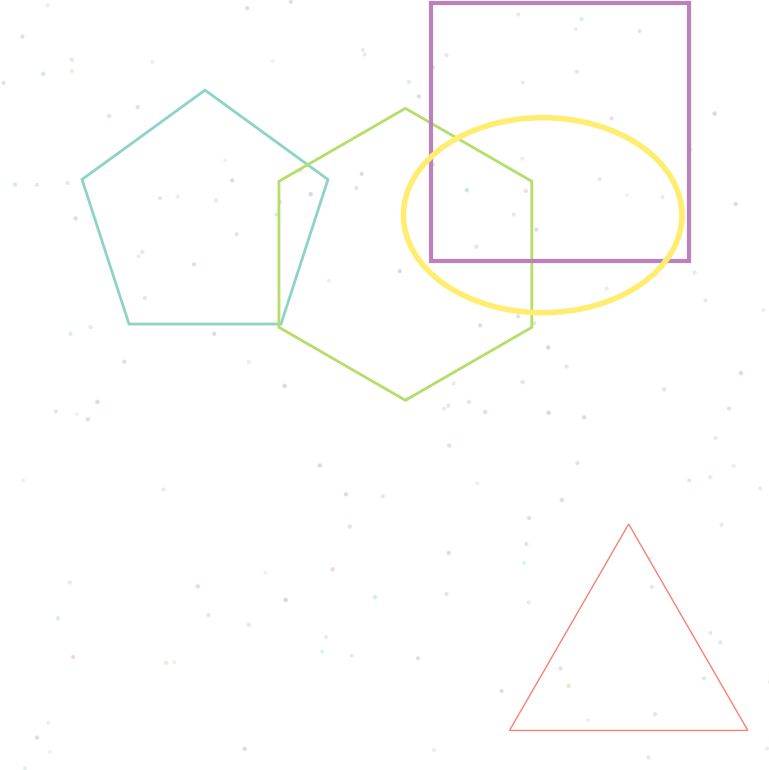[{"shape": "pentagon", "thickness": 1, "radius": 0.84, "center": [0.266, 0.715]}, {"shape": "triangle", "thickness": 0.5, "radius": 0.89, "center": [0.816, 0.141]}, {"shape": "hexagon", "thickness": 1, "radius": 0.95, "center": [0.526, 0.67]}, {"shape": "square", "thickness": 1.5, "radius": 0.84, "center": [0.727, 0.829]}, {"shape": "oval", "thickness": 2, "radius": 0.9, "center": [0.705, 0.721]}]